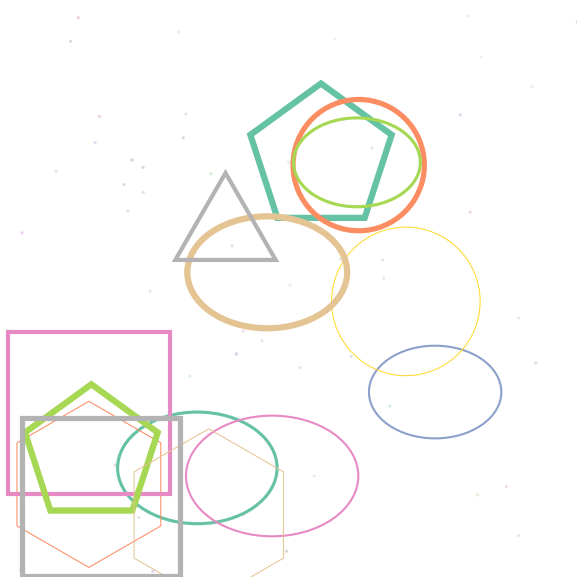[{"shape": "oval", "thickness": 1.5, "radius": 0.69, "center": [0.342, 0.189]}, {"shape": "pentagon", "thickness": 3, "radius": 0.64, "center": [0.556, 0.726]}, {"shape": "circle", "thickness": 2.5, "radius": 0.57, "center": [0.621, 0.713]}, {"shape": "hexagon", "thickness": 0.5, "radius": 0.72, "center": [0.154, 0.16]}, {"shape": "oval", "thickness": 1, "radius": 0.57, "center": [0.753, 0.32]}, {"shape": "square", "thickness": 2, "radius": 0.7, "center": [0.154, 0.284]}, {"shape": "oval", "thickness": 1, "radius": 0.75, "center": [0.471, 0.175]}, {"shape": "oval", "thickness": 1.5, "radius": 0.55, "center": [0.618, 0.718]}, {"shape": "pentagon", "thickness": 3, "radius": 0.6, "center": [0.158, 0.213]}, {"shape": "circle", "thickness": 0.5, "radius": 0.64, "center": [0.703, 0.477]}, {"shape": "oval", "thickness": 3, "radius": 0.69, "center": [0.463, 0.528]}, {"shape": "hexagon", "thickness": 0.5, "radius": 0.75, "center": [0.362, 0.107]}, {"shape": "square", "thickness": 2.5, "radius": 0.68, "center": [0.174, 0.138]}, {"shape": "triangle", "thickness": 2, "radius": 0.5, "center": [0.39, 0.599]}]